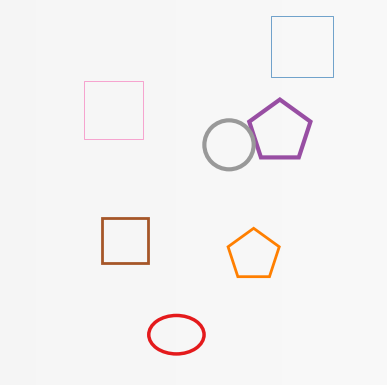[{"shape": "oval", "thickness": 2.5, "radius": 0.36, "center": [0.455, 0.131]}, {"shape": "square", "thickness": 0.5, "radius": 0.4, "center": [0.779, 0.879]}, {"shape": "pentagon", "thickness": 3, "radius": 0.42, "center": [0.722, 0.658]}, {"shape": "pentagon", "thickness": 2, "radius": 0.35, "center": [0.655, 0.338]}, {"shape": "square", "thickness": 2, "radius": 0.3, "center": [0.323, 0.375]}, {"shape": "square", "thickness": 0.5, "radius": 0.38, "center": [0.293, 0.714]}, {"shape": "circle", "thickness": 3, "radius": 0.32, "center": [0.591, 0.624]}]